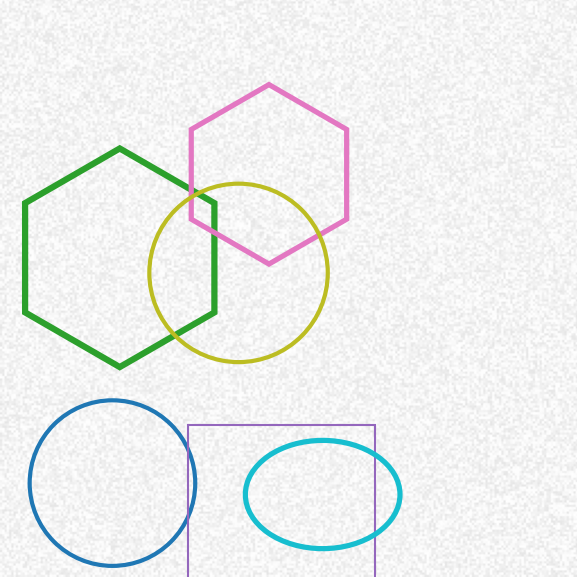[{"shape": "circle", "thickness": 2, "radius": 0.72, "center": [0.195, 0.163]}, {"shape": "hexagon", "thickness": 3, "radius": 0.95, "center": [0.207, 0.553]}, {"shape": "square", "thickness": 1, "radius": 0.81, "center": [0.487, 0.101]}, {"shape": "hexagon", "thickness": 2.5, "radius": 0.78, "center": [0.466, 0.697]}, {"shape": "circle", "thickness": 2, "radius": 0.77, "center": [0.413, 0.527]}, {"shape": "oval", "thickness": 2.5, "radius": 0.67, "center": [0.559, 0.143]}]